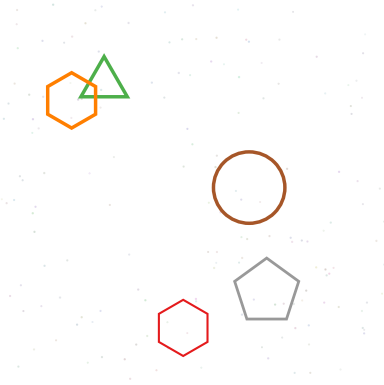[{"shape": "hexagon", "thickness": 1.5, "radius": 0.36, "center": [0.476, 0.148]}, {"shape": "triangle", "thickness": 2.5, "radius": 0.35, "center": [0.27, 0.783]}, {"shape": "hexagon", "thickness": 2.5, "radius": 0.36, "center": [0.186, 0.739]}, {"shape": "circle", "thickness": 2.5, "radius": 0.46, "center": [0.647, 0.513]}, {"shape": "pentagon", "thickness": 2, "radius": 0.44, "center": [0.693, 0.242]}]